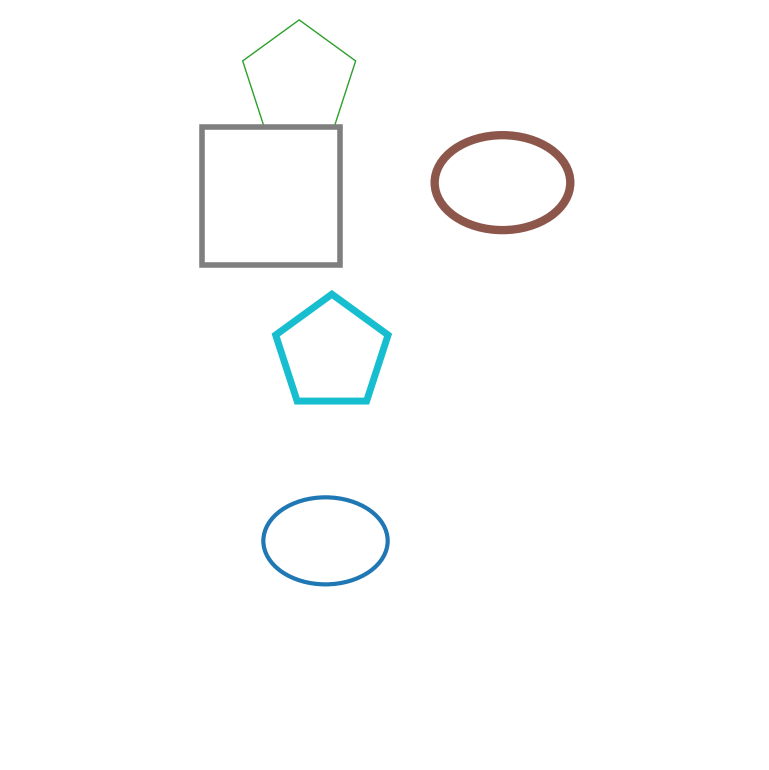[{"shape": "oval", "thickness": 1.5, "radius": 0.4, "center": [0.423, 0.298]}, {"shape": "pentagon", "thickness": 0.5, "radius": 0.39, "center": [0.389, 0.897]}, {"shape": "oval", "thickness": 3, "radius": 0.44, "center": [0.653, 0.763]}, {"shape": "square", "thickness": 2, "radius": 0.45, "center": [0.352, 0.746]}, {"shape": "pentagon", "thickness": 2.5, "radius": 0.38, "center": [0.431, 0.541]}]